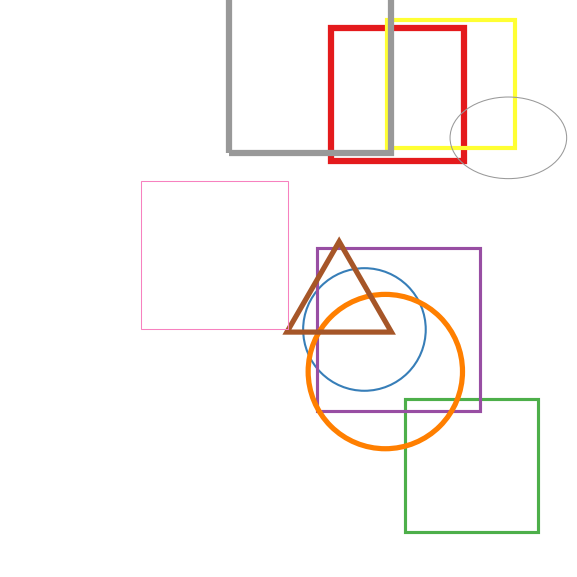[{"shape": "square", "thickness": 3, "radius": 0.57, "center": [0.688, 0.835]}, {"shape": "circle", "thickness": 1, "radius": 0.53, "center": [0.631, 0.429]}, {"shape": "square", "thickness": 1.5, "radius": 0.57, "center": [0.816, 0.193]}, {"shape": "square", "thickness": 1.5, "radius": 0.71, "center": [0.69, 0.429]}, {"shape": "circle", "thickness": 2.5, "radius": 0.67, "center": [0.667, 0.356]}, {"shape": "square", "thickness": 2, "radius": 0.55, "center": [0.781, 0.854]}, {"shape": "triangle", "thickness": 2.5, "radius": 0.52, "center": [0.587, 0.476]}, {"shape": "square", "thickness": 0.5, "radius": 0.64, "center": [0.372, 0.557]}, {"shape": "oval", "thickness": 0.5, "radius": 0.5, "center": [0.88, 0.76]}, {"shape": "square", "thickness": 3, "radius": 0.7, "center": [0.536, 0.874]}]